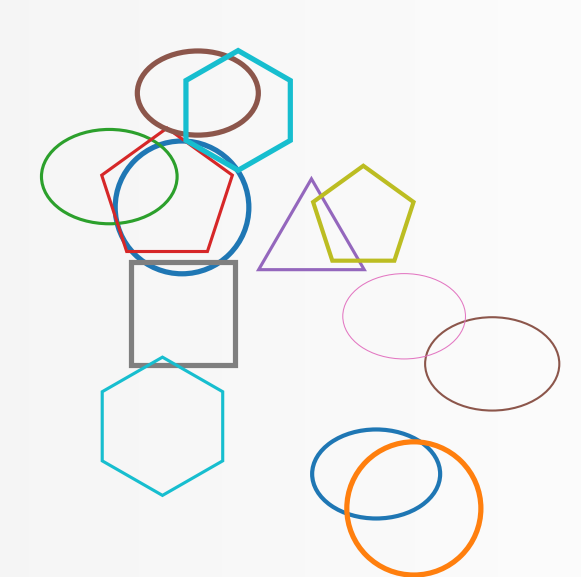[{"shape": "oval", "thickness": 2, "radius": 0.55, "center": [0.647, 0.178]}, {"shape": "circle", "thickness": 2.5, "radius": 0.57, "center": [0.313, 0.64]}, {"shape": "circle", "thickness": 2.5, "radius": 0.58, "center": [0.712, 0.119]}, {"shape": "oval", "thickness": 1.5, "radius": 0.58, "center": [0.188, 0.693]}, {"shape": "pentagon", "thickness": 1.5, "radius": 0.59, "center": [0.287, 0.659]}, {"shape": "triangle", "thickness": 1.5, "radius": 0.52, "center": [0.536, 0.585]}, {"shape": "oval", "thickness": 1, "radius": 0.58, "center": [0.847, 0.369]}, {"shape": "oval", "thickness": 2.5, "radius": 0.52, "center": [0.34, 0.838]}, {"shape": "oval", "thickness": 0.5, "radius": 0.53, "center": [0.695, 0.451]}, {"shape": "square", "thickness": 2.5, "radius": 0.45, "center": [0.315, 0.456]}, {"shape": "pentagon", "thickness": 2, "radius": 0.45, "center": [0.625, 0.621]}, {"shape": "hexagon", "thickness": 1.5, "radius": 0.6, "center": [0.28, 0.261]}, {"shape": "hexagon", "thickness": 2.5, "radius": 0.52, "center": [0.41, 0.808]}]